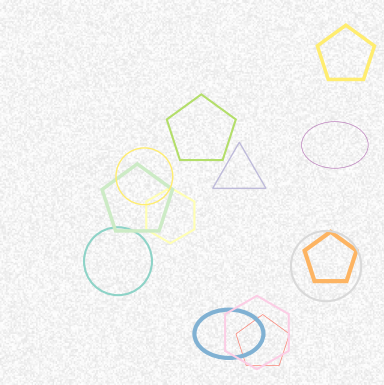[{"shape": "circle", "thickness": 1.5, "radius": 0.44, "center": [0.307, 0.322]}, {"shape": "hexagon", "thickness": 1.5, "radius": 0.36, "center": [0.442, 0.44]}, {"shape": "triangle", "thickness": 1, "radius": 0.4, "center": [0.622, 0.551]}, {"shape": "pentagon", "thickness": 0.5, "radius": 0.37, "center": [0.682, 0.11]}, {"shape": "oval", "thickness": 3, "radius": 0.45, "center": [0.595, 0.133]}, {"shape": "pentagon", "thickness": 3, "radius": 0.35, "center": [0.858, 0.327]}, {"shape": "pentagon", "thickness": 1.5, "radius": 0.47, "center": [0.523, 0.661]}, {"shape": "hexagon", "thickness": 1.5, "radius": 0.48, "center": [0.667, 0.136]}, {"shape": "circle", "thickness": 1.5, "radius": 0.46, "center": [0.847, 0.309]}, {"shape": "oval", "thickness": 0.5, "radius": 0.43, "center": [0.87, 0.623]}, {"shape": "pentagon", "thickness": 2.5, "radius": 0.48, "center": [0.357, 0.478]}, {"shape": "pentagon", "thickness": 2.5, "radius": 0.39, "center": [0.898, 0.857]}, {"shape": "circle", "thickness": 1, "radius": 0.37, "center": [0.375, 0.542]}]